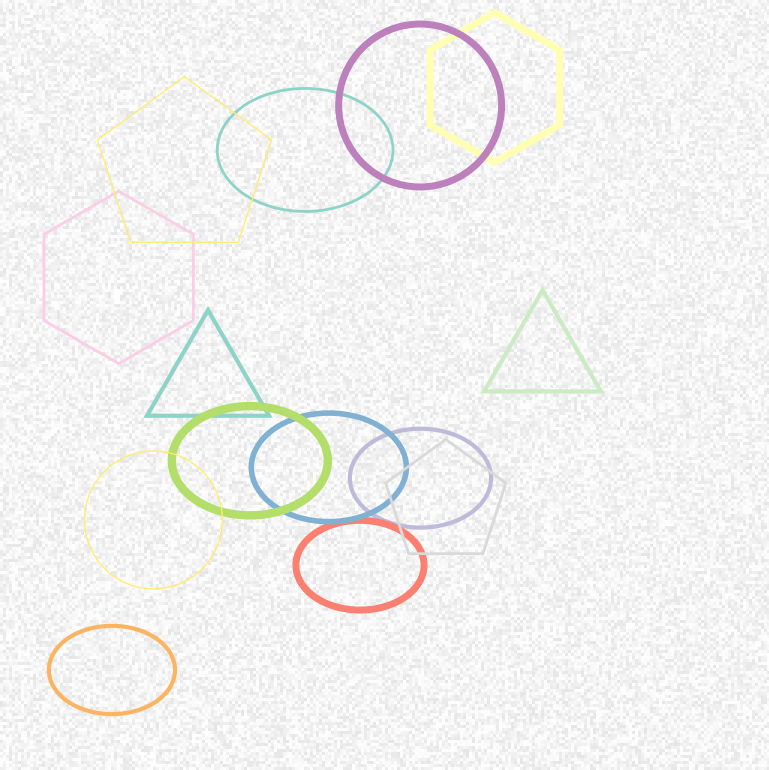[{"shape": "oval", "thickness": 1, "radius": 0.57, "center": [0.396, 0.805]}, {"shape": "triangle", "thickness": 1.5, "radius": 0.46, "center": [0.27, 0.506]}, {"shape": "hexagon", "thickness": 2.5, "radius": 0.49, "center": [0.643, 0.886]}, {"shape": "oval", "thickness": 1.5, "radius": 0.46, "center": [0.546, 0.379]}, {"shape": "oval", "thickness": 2.5, "radius": 0.42, "center": [0.468, 0.266]}, {"shape": "oval", "thickness": 2, "radius": 0.5, "center": [0.427, 0.393]}, {"shape": "oval", "thickness": 1.5, "radius": 0.41, "center": [0.145, 0.13]}, {"shape": "oval", "thickness": 3, "radius": 0.51, "center": [0.324, 0.402]}, {"shape": "hexagon", "thickness": 1, "radius": 0.56, "center": [0.154, 0.64]}, {"shape": "pentagon", "thickness": 1, "radius": 0.41, "center": [0.579, 0.347]}, {"shape": "circle", "thickness": 2.5, "radius": 0.53, "center": [0.546, 0.863]}, {"shape": "triangle", "thickness": 1.5, "radius": 0.44, "center": [0.705, 0.535]}, {"shape": "circle", "thickness": 0.5, "radius": 0.45, "center": [0.199, 0.325]}, {"shape": "pentagon", "thickness": 0.5, "radius": 0.59, "center": [0.24, 0.781]}]